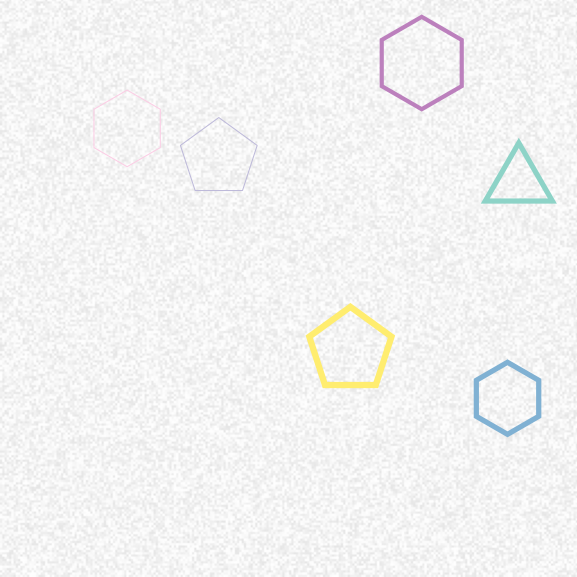[{"shape": "triangle", "thickness": 2.5, "radius": 0.34, "center": [0.898, 0.685]}, {"shape": "pentagon", "thickness": 0.5, "radius": 0.35, "center": [0.379, 0.726]}, {"shape": "hexagon", "thickness": 2.5, "radius": 0.31, "center": [0.879, 0.309]}, {"shape": "hexagon", "thickness": 0.5, "radius": 0.33, "center": [0.22, 0.777]}, {"shape": "hexagon", "thickness": 2, "radius": 0.4, "center": [0.73, 0.89]}, {"shape": "pentagon", "thickness": 3, "radius": 0.37, "center": [0.607, 0.393]}]